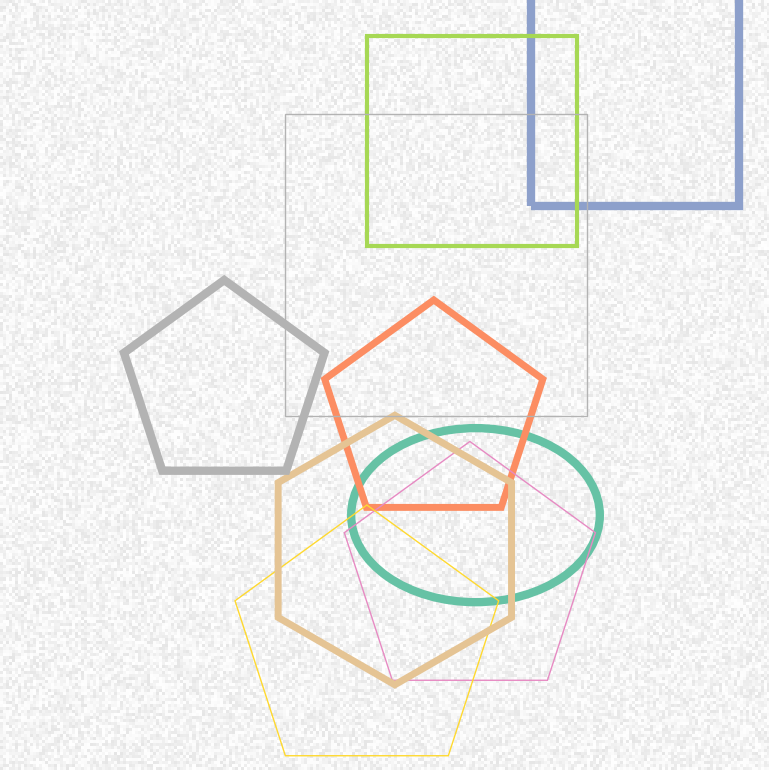[{"shape": "oval", "thickness": 3, "radius": 0.81, "center": [0.618, 0.331]}, {"shape": "pentagon", "thickness": 2.5, "radius": 0.74, "center": [0.563, 0.462]}, {"shape": "square", "thickness": 3, "radius": 0.68, "center": [0.825, 0.867]}, {"shape": "pentagon", "thickness": 0.5, "radius": 0.86, "center": [0.61, 0.255]}, {"shape": "square", "thickness": 1.5, "radius": 0.68, "center": [0.613, 0.816]}, {"shape": "pentagon", "thickness": 0.5, "radius": 0.9, "center": [0.476, 0.164]}, {"shape": "hexagon", "thickness": 2.5, "radius": 0.87, "center": [0.513, 0.286]}, {"shape": "square", "thickness": 0.5, "radius": 0.98, "center": [0.566, 0.656]}, {"shape": "pentagon", "thickness": 3, "radius": 0.68, "center": [0.291, 0.499]}]